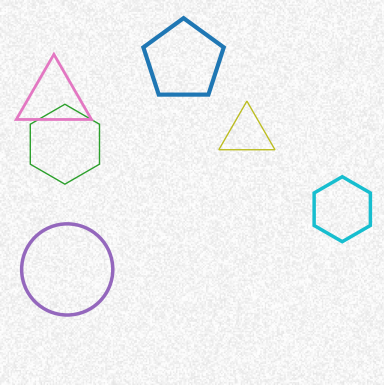[{"shape": "pentagon", "thickness": 3, "radius": 0.55, "center": [0.477, 0.843]}, {"shape": "hexagon", "thickness": 1, "radius": 0.52, "center": [0.169, 0.625]}, {"shape": "circle", "thickness": 2.5, "radius": 0.59, "center": [0.175, 0.3]}, {"shape": "triangle", "thickness": 2, "radius": 0.56, "center": [0.14, 0.746]}, {"shape": "triangle", "thickness": 1, "radius": 0.42, "center": [0.641, 0.653]}, {"shape": "hexagon", "thickness": 2.5, "radius": 0.42, "center": [0.889, 0.457]}]